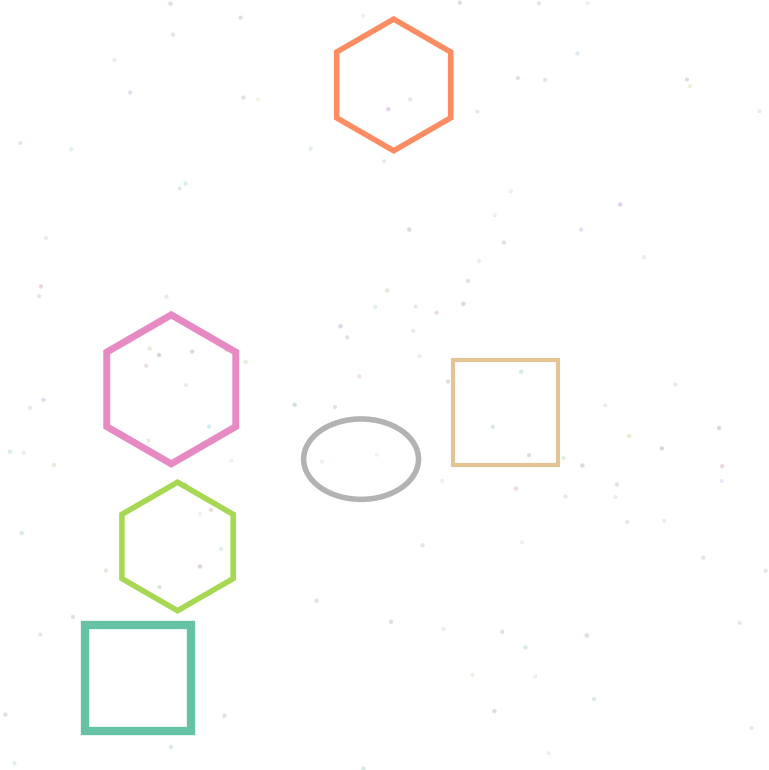[{"shape": "square", "thickness": 3, "radius": 0.34, "center": [0.179, 0.119]}, {"shape": "hexagon", "thickness": 2, "radius": 0.43, "center": [0.511, 0.89]}, {"shape": "hexagon", "thickness": 2.5, "radius": 0.48, "center": [0.222, 0.494]}, {"shape": "hexagon", "thickness": 2, "radius": 0.42, "center": [0.231, 0.29]}, {"shape": "square", "thickness": 1.5, "radius": 0.34, "center": [0.657, 0.464]}, {"shape": "oval", "thickness": 2, "radius": 0.37, "center": [0.469, 0.404]}]